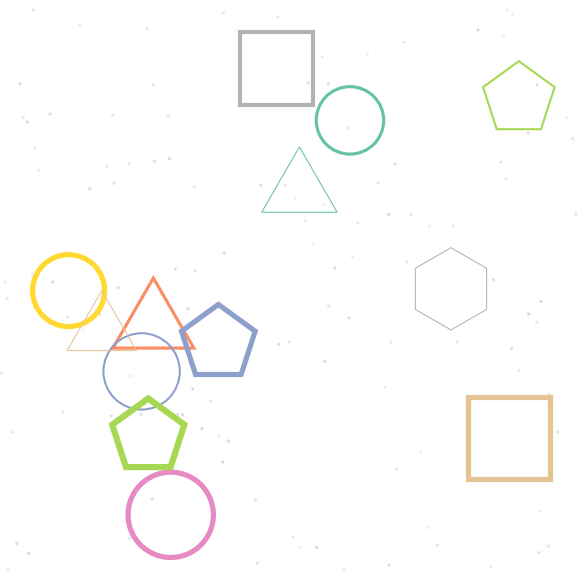[{"shape": "circle", "thickness": 1.5, "radius": 0.29, "center": [0.606, 0.791]}, {"shape": "triangle", "thickness": 0.5, "radius": 0.38, "center": [0.518, 0.669]}, {"shape": "triangle", "thickness": 1.5, "radius": 0.4, "center": [0.266, 0.437]}, {"shape": "pentagon", "thickness": 2.5, "radius": 0.34, "center": [0.378, 0.405]}, {"shape": "circle", "thickness": 1, "radius": 0.33, "center": [0.245, 0.356]}, {"shape": "circle", "thickness": 2.5, "radius": 0.37, "center": [0.296, 0.108]}, {"shape": "pentagon", "thickness": 1, "radius": 0.33, "center": [0.898, 0.828]}, {"shape": "pentagon", "thickness": 3, "radius": 0.33, "center": [0.257, 0.244]}, {"shape": "circle", "thickness": 2.5, "radius": 0.31, "center": [0.119, 0.496]}, {"shape": "triangle", "thickness": 0.5, "radius": 0.35, "center": [0.176, 0.427]}, {"shape": "square", "thickness": 2.5, "radius": 0.35, "center": [0.882, 0.241]}, {"shape": "square", "thickness": 2, "radius": 0.32, "center": [0.479, 0.88]}, {"shape": "hexagon", "thickness": 0.5, "radius": 0.36, "center": [0.781, 0.499]}]